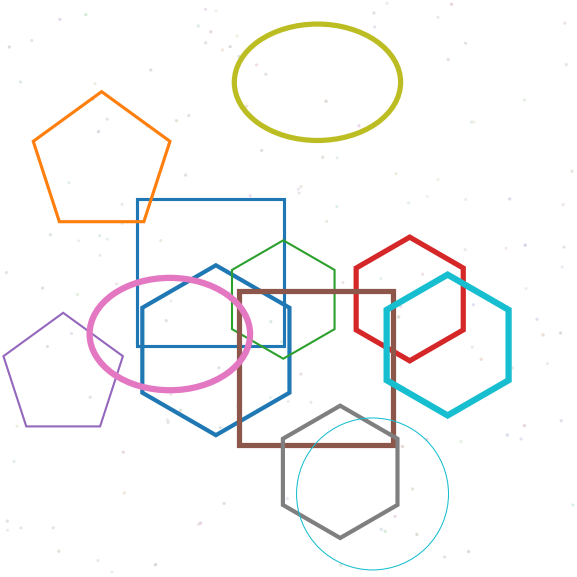[{"shape": "square", "thickness": 1.5, "radius": 0.64, "center": [0.364, 0.527]}, {"shape": "hexagon", "thickness": 2, "radius": 0.74, "center": [0.374, 0.393]}, {"shape": "pentagon", "thickness": 1.5, "radius": 0.62, "center": [0.176, 0.716]}, {"shape": "hexagon", "thickness": 1, "radius": 0.51, "center": [0.491, 0.48]}, {"shape": "hexagon", "thickness": 2.5, "radius": 0.54, "center": [0.709, 0.481]}, {"shape": "pentagon", "thickness": 1, "radius": 0.54, "center": [0.109, 0.349]}, {"shape": "square", "thickness": 2.5, "radius": 0.67, "center": [0.546, 0.361]}, {"shape": "oval", "thickness": 3, "radius": 0.69, "center": [0.294, 0.421]}, {"shape": "hexagon", "thickness": 2, "radius": 0.57, "center": [0.589, 0.182]}, {"shape": "oval", "thickness": 2.5, "radius": 0.72, "center": [0.55, 0.857]}, {"shape": "hexagon", "thickness": 3, "radius": 0.61, "center": [0.775, 0.402]}, {"shape": "circle", "thickness": 0.5, "radius": 0.66, "center": [0.645, 0.144]}]